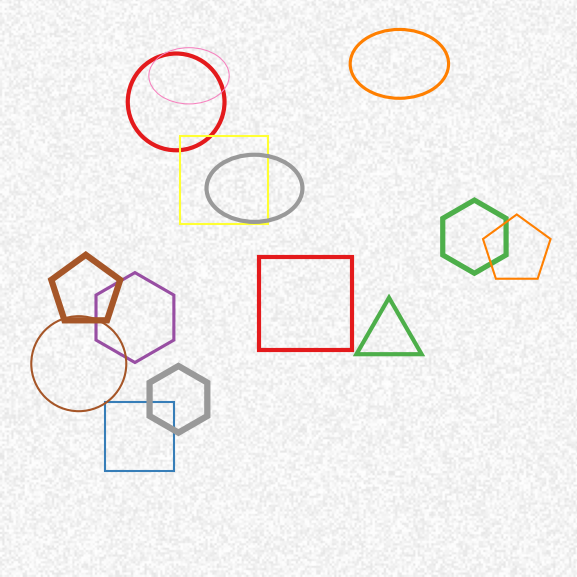[{"shape": "square", "thickness": 2, "radius": 0.4, "center": [0.528, 0.474]}, {"shape": "circle", "thickness": 2, "radius": 0.42, "center": [0.305, 0.823]}, {"shape": "square", "thickness": 1, "radius": 0.3, "center": [0.241, 0.243]}, {"shape": "triangle", "thickness": 2, "radius": 0.33, "center": [0.674, 0.418]}, {"shape": "hexagon", "thickness": 2.5, "radius": 0.32, "center": [0.821, 0.589]}, {"shape": "hexagon", "thickness": 1.5, "radius": 0.39, "center": [0.234, 0.449]}, {"shape": "oval", "thickness": 1.5, "radius": 0.43, "center": [0.692, 0.889]}, {"shape": "pentagon", "thickness": 1, "radius": 0.31, "center": [0.895, 0.566]}, {"shape": "square", "thickness": 1, "radius": 0.38, "center": [0.387, 0.687]}, {"shape": "pentagon", "thickness": 3, "radius": 0.31, "center": [0.149, 0.495]}, {"shape": "circle", "thickness": 1, "radius": 0.41, "center": [0.136, 0.369]}, {"shape": "oval", "thickness": 0.5, "radius": 0.35, "center": [0.327, 0.868]}, {"shape": "oval", "thickness": 2, "radius": 0.42, "center": [0.441, 0.673]}, {"shape": "hexagon", "thickness": 3, "radius": 0.29, "center": [0.309, 0.308]}]